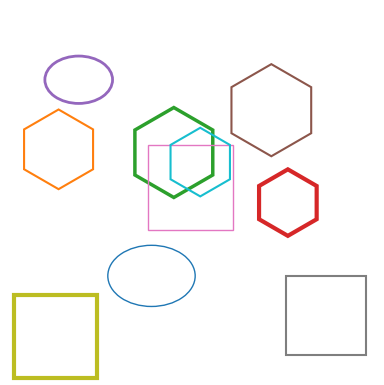[{"shape": "oval", "thickness": 1, "radius": 0.57, "center": [0.393, 0.283]}, {"shape": "hexagon", "thickness": 1.5, "radius": 0.52, "center": [0.152, 0.612]}, {"shape": "hexagon", "thickness": 2.5, "radius": 0.58, "center": [0.452, 0.604]}, {"shape": "hexagon", "thickness": 3, "radius": 0.43, "center": [0.748, 0.474]}, {"shape": "oval", "thickness": 2, "radius": 0.44, "center": [0.204, 0.793]}, {"shape": "hexagon", "thickness": 1.5, "radius": 0.6, "center": [0.705, 0.714]}, {"shape": "square", "thickness": 1, "radius": 0.55, "center": [0.495, 0.512]}, {"shape": "square", "thickness": 1.5, "radius": 0.51, "center": [0.847, 0.181]}, {"shape": "square", "thickness": 3, "radius": 0.54, "center": [0.145, 0.125]}, {"shape": "hexagon", "thickness": 1.5, "radius": 0.45, "center": [0.52, 0.579]}]